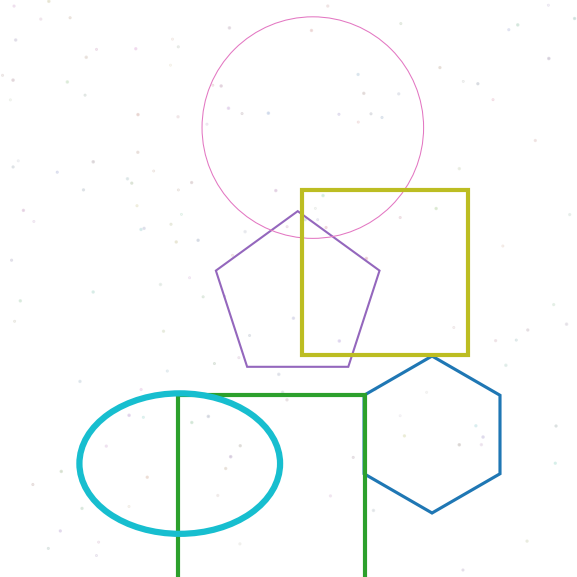[{"shape": "hexagon", "thickness": 1.5, "radius": 0.68, "center": [0.748, 0.247]}, {"shape": "square", "thickness": 2, "radius": 0.81, "center": [0.47, 0.153]}, {"shape": "pentagon", "thickness": 1, "radius": 0.74, "center": [0.516, 0.484]}, {"shape": "circle", "thickness": 0.5, "radius": 0.96, "center": [0.542, 0.778]}, {"shape": "square", "thickness": 2, "radius": 0.72, "center": [0.667, 0.527]}, {"shape": "oval", "thickness": 3, "radius": 0.87, "center": [0.311, 0.196]}]